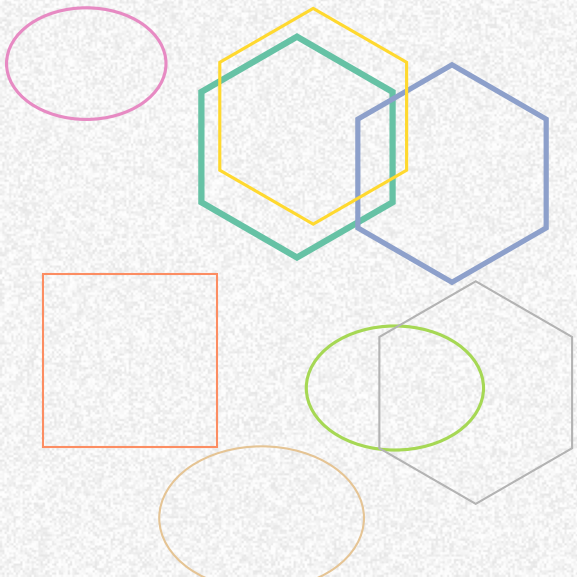[{"shape": "hexagon", "thickness": 3, "radius": 0.96, "center": [0.514, 0.744]}, {"shape": "square", "thickness": 1, "radius": 0.75, "center": [0.225, 0.375]}, {"shape": "hexagon", "thickness": 2.5, "radius": 0.94, "center": [0.783, 0.699]}, {"shape": "oval", "thickness": 1.5, "radius": 0.69, "center": [0.149, 0.889]}, {"shape": "oval", "thickness": 1.5, "radius": 0.77, "center": [0.684, 0.327]}, {"shape": "hexagon", "thickness": 1.5, "radius": 0.93, "center": [0.542, 0.798]}, {"shape": "oval", "thickness": 1, "radius": 0.89, "center": [0.453, 0.102]}, {"shape": "hexagon", "thickness": 1, "radius": 0.96, "center": [0.824, 0.319]}]